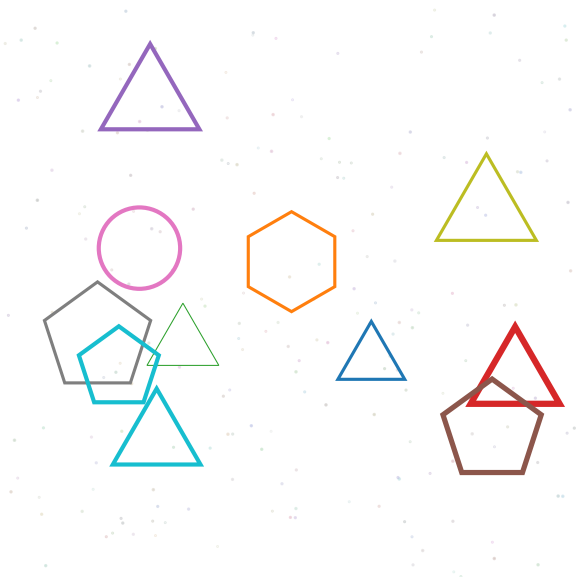[{"shape": "triangle", "thickness": 1.5, "radius": 0.33, "center": [0.643, 0.376]}, {"shape": "hexagon", "thickness": 1.5, "radius": 0.43, "center": [0.505, 0.546]}, {"shape": "triangle", "thickness": 0.5, "radius": 0.36, "center": [0.317, 0.402]}, {"shape": "triangle", "thickness": 3, "radius": 0.44, "center": [0.892, 0.344]}, {"shape": "triangle", "thickness": 2, "radius": 0.49, "center": [0.26, 0.824]}, {"shape": "pentagon", "thickness": 2.5, "radius": 0.45, "center": [0.852, 0.253]}, {"shape": "circle", "thickness": 2, "radius": 0.35, "center": [0.241, 0.569]}, {"shape": "pentagon", "thickness": 1.5, "radius": 0.48, "center": [0.169, 0.414]}, {"shape": "triangle", "thickness": 1.5, "radius": 0.5, "center": [0.842, 0.633]}, {"shape": "pentagon", "thickness": 2, "radius": 0.36, "center": [0.206, 0.361]}, {"shape": "triangle", "thickness": 2, "radius": 0.44, "center": [0.271, 0.239]}]